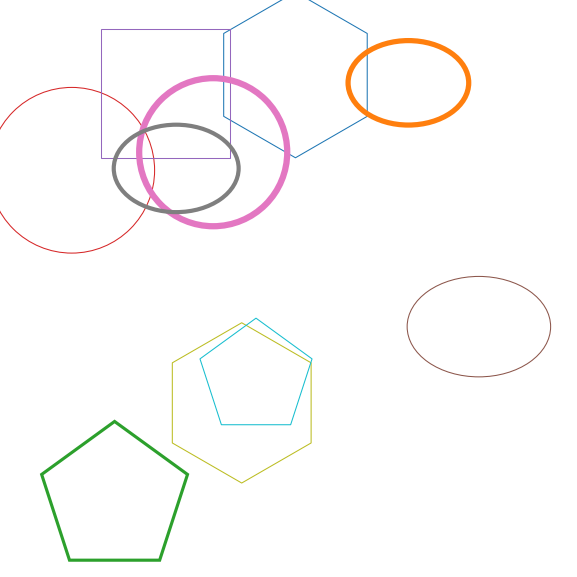[{"shape": "hexagon", "thickness": 0.5, "radius": 0.72, "center": [0.512, 0.869]}, {"shape": "oval", "thickness": 2.5, "radius": 0.52, "center": [0.707, 0.856]}, {"shape": "pentagon", "thickness": 1.5, "radius": 0.66, "center": [0.198, 0.137]}, {"shape": "circle", "thickness": 0.5, "radius": 0.72, "center": [0.124, 0.704]}, {"shape": "square", "thickness": 0.5, "radius": 0.56, "center": [0.287, 0.837]}, {"shape": "oval", "thickness": 0.5, "radius": 0.62, "center": [0.829, 0.434]}, {"shape": "circle", "thickness": 3, "radius": 0.64, "center": [0.369, 0.736]}, {"shape": "oval", "thickness": 2, "radius": 0.54, "center": [0.305, 0.708]}, {"shape": "hexagon", "thickness": 0.5, "radius": 0.69, "center": [0.419, 0.301]}, {"shape": "pentagon", "thickness": 0.5, "radius": 0.51, "center": [0.443, 0.346]}]